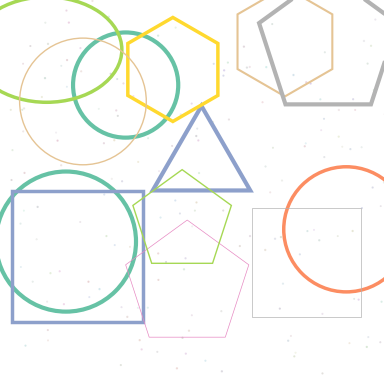[{"shape": "circle", "thickness": 3, "radius": 0.91, "center": [0.171, 0.373]}, {"shape": "circle", "thickness": 3, "radius": 0.68, "center": [0.326, 0.779]}, {"shape": "circle", "thickness": 2.5, "radius": 0.81, "center": [0.899, 0.404]}, {"shape": "triangle", "thickness": 3, "radius": 0.73, "center": [0.523, 0.578]}, {"shape": "square", "thickness": 2.5, "radius": 0.85, "center": [0.201, 0.333]}, {"shape": "pentagon", "thickness": 0.5, "radius": 0.84, "center": [0.486, 0.26]}, {"shape": "pentagon", "thickness": 1, "radius": 0.67, "center": [0.473, 0.425]}, {"shape": "oval", "thickness": 2.5, "radius": 0.98, "center": [0.121, 0.871]}, {"shape": "hexagon", "thickness": 2.5, "radius": 0.68, "center": [0.449, 0.82]}, {"shape": "circle", "thickness": 1, "radius": 0.82, "center": [0.215, 0.736]}, {"shape": "hexagon", "thickness": 1.5, "radius": 0.71, "center": [0.74, 0.892]}, {"shape": "pentagon", "thickness": 3, "radius": 0.94, "center": [0.853, 0.882]}, {"shape": "square", "thickness": 0.5, "radius": 0.71, "center": [0.796, 0.318]}]